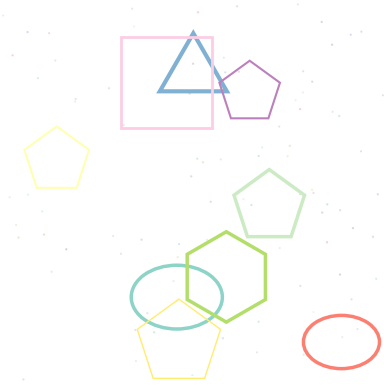[{"shape": "oval", "thickness": 2.5, "radius": 0.59, "center": [0.459, 0.228]}, {"shape": "pentagon", "thickness": 1.5, "radius": 0.44, "center": [0.147, 0.584]}, {"shape": "oval", "thickness": 2.5, "radius": 0.49, "center": [0.887, 0.112]}, {"shape": "triangle", "thickness": 3, "radius": 0.5, "center": [0.502, 0.813]}, {"shape": "hexagon", "thickness": 2.5, "radius": 0.59, "center": [0.588, 0.281]}, {"shape": "square", "thickness": 2, "radius": 0.59, "center": [0.432, 0.785]}, {"shape": "pentagon", "thickness": 1.5, "radius": 0.41, "center": [0.648, 0.76]}, {"shape": "pentagon", "thickness": 2.5, "radius": 0.48, "center": [0.699, 0.463]}, {"shape": "pentagon", "thickness": 1, "radius": 0.57, "center": [0.465, 0.109]}]